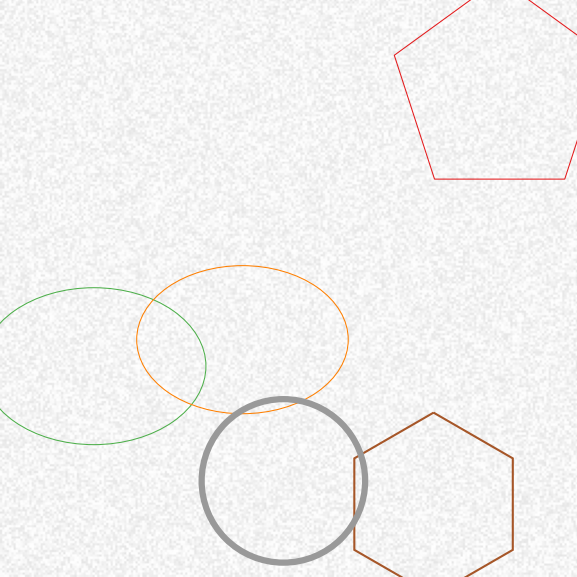[{"shape": "pentagon", "thickness": 0.5, "radius": 0.96, "center": [0.865, 0.844]}, {"shape": "oval", "thickness": 0.5, "radius": 0.97, "center": [0.162, 0.365]}, {"shape": "oval", "thickness": 0.5, "radius": 0.92, "center": [0.42, 0.411]}, {"shape": "hexagon", "thickness": 1, "radius": 0.79, "center": [0.751, 0.126]}, {"shape": "circle", "thickness": 3, "radius": 0.71, "center": [0.491, 0.166]}]